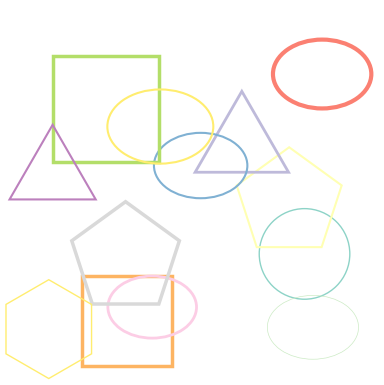[{"shape": "circle", "thickness": 1, "radius": 0.59, "center": [0.791, 0.34]}, {"shape": "pentagon", "thickness": 1.5, "radius": 0.72, "center": [0.751, 0.474]}, {"shape": "triangle", "thickness": 2, "radius": 0.7, "center": [0.628, 0.623]}, {"shape": "oval", "thickness": 3, "radius": 0.64, "center": [0.837, 0.808]}, {"shape": "oval", "thickness": 1.5, "radius": 0.61, "center": [0.521, 0.57]}, {"shape": "square", "thickness": 2.5, "radius": 0.58, "center": [0.329, 0.166]}, {"shape": "square", "thickness": 2.5, "radius": 0.69, "center": [0.276, 0.717]}, {"shape": "oval", "thickness": 2, "radius": 0.58, "center": [0.395, 0.202]}, {"shape": "pentagon", "thickness": 2.5, "radius": 0.73, "center": [0.326, 0.329]}, {"shape": "triangle", "thickness": 1.5, "radius": 0.65, "center": [0.137, 0.547]}, {"shape": "oval", "thickness": 0.5, "radius": 0.59, "center": [0.813, 0.15]}, {"shape": "oval", "thickness": 1.5, "radius": 0.69, "center": [0.416, 0.671]}, {"shape": "hexagon", "thickness": 1, "radius": 0.64, "center": [0.127, 0.145]}]